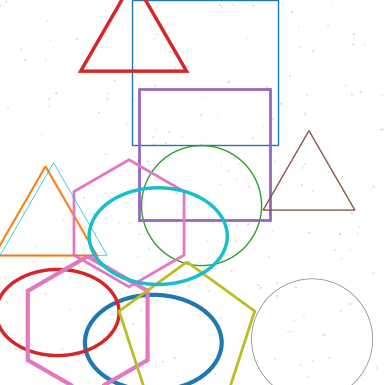[{"shape": "oval", "thickness": 3, "radius": 0.89, "center": [0.398, 0.11]}, {"shape": "square", "thickness": 1, "radius": 0.94, "center": [0.533, 0.812]}, {"shape": "triangle", "thickness": 1.5, "radius": 0.77, "center": [0.118, 0.413]}, {"shape": "circle", "thickness": 1, "radius": 0.78, "center": [0.524, 0.466]}, {"shape": "triangle", "thickness": 2.5, "radius": 0.79, "center": [0.347, 0.895]}, {"shape": "oval", "thickness": 2.5, "radius": 0.8, "center": [0.15, 0.188]}, {"shape": "square", "thickness": 2, "radius": 0.85, "center": [0.532, 0.599]}, {"shape": "triangle", "thickness": 1, "radius": 0.69, "center": [0.803, 0.523]}, {"shape": "hexagon", "thickness": 3, "radius": 0.9, "center": [0.228, 0.155]}, {"shape": "hexagon", "thickness": 2, "radius": 0.83, "center": [0.335, 0.42]}, {"shape": "circle", "thickness": 0.5, "radius": 0.79, "center": [0.811, 0.119]}, {"shape": "pentagon", "thickness": 2, "radius": 0.93, "center": [0.485, 0.135]}, {"shape": "triangle", "thickness": 0.5, "radius": 0.8, "center": [0.139, 0.417]}, {"shape": "oval", "thickness": 2.5, "radius": 0.9, "center": [0.411, 0.387]}]